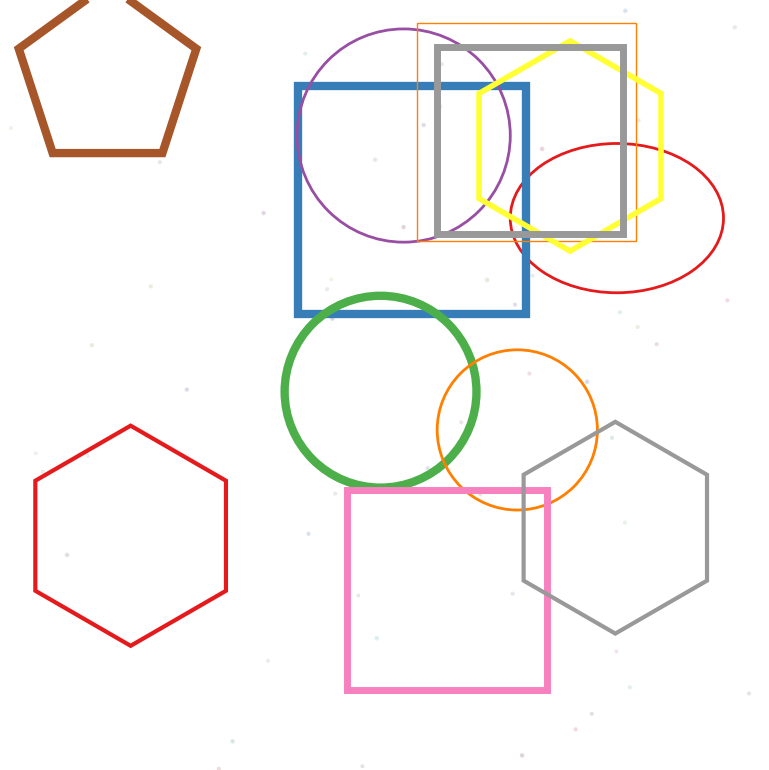[{"shape": "oval", "thickness": 1, "radius": 0.69, "center": [0.801, 0.717]}, {"shape": "hexagon", "thickness": 1.5, "radius": 0.71, "center": [0.17, 0.304]}, {"shape": "square", "thickness": 3, "radius": 0.74, "center": [0.535, 0.74]}, {"shape": "circle", "thickness": 3, "radius": 0.62, "center": [0.494, 0.491]}, {"shape": "circle", "thickness": 1, "radius": 0.69, "center": [0.524, 0.824]}, {"shape": "circle", "thickness": 1, "radius": 0.52, "center": [0.672, 0.442]}, {"shape": "square", "thickness": 0.5, "radius": 0.71, "center": [0.684, 0.829]}, {"shape": "hexagon", "thickness": 2, "radius": 0.68, "center": [0.74, 0.81]}, {"shape": "pentagon", "thickness": 3, "radius": 0.61, "center": [0.14, 0.899]}, {"shape": "square", "thickness": 2.5, "radius": 0.65, "center": [0.58, 0.234]}, {"shape": "square", "thickness": 2.5, "radius": 0.6, "center": [0.689, 0.817]}, {"shape": "hexagon", "thickness": 1.5, "radius": 0.69, "center": [0.799, 0.315]}]